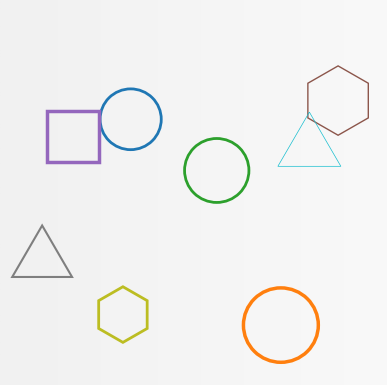[{"shape": "circle", "thickness": 2, "radius": 0.39, "center": [0.337, 0.69]}, {"shape": "circle", "thickness": 2.5, "radius": 0.48, "center": [0.725, 0.156]}, {"shape": "circle", "thickness": 2, "radius": 0.42, "center": [0.559, 0.557]}, {"shape": "square", "thickness": 2.5, "radius": 0.33, "center": [0.188, 0.645]}, {"shape": "hexagon", "thickness": 1, "radius": 0.45, "center": [0.872, 0.739]}, {"shape": "triangle", "thickness": 1.5, "radius": 0.45, "center": [0.109, 0.325]}, {"shape": "hexagon", "thickness": 2, "radius": 0.36, "center": [0.317, 0.183]}, {"shape": "triangle", "thickness": 0.5, "radius": 0.47, "center": [0.798, 0.615]}]